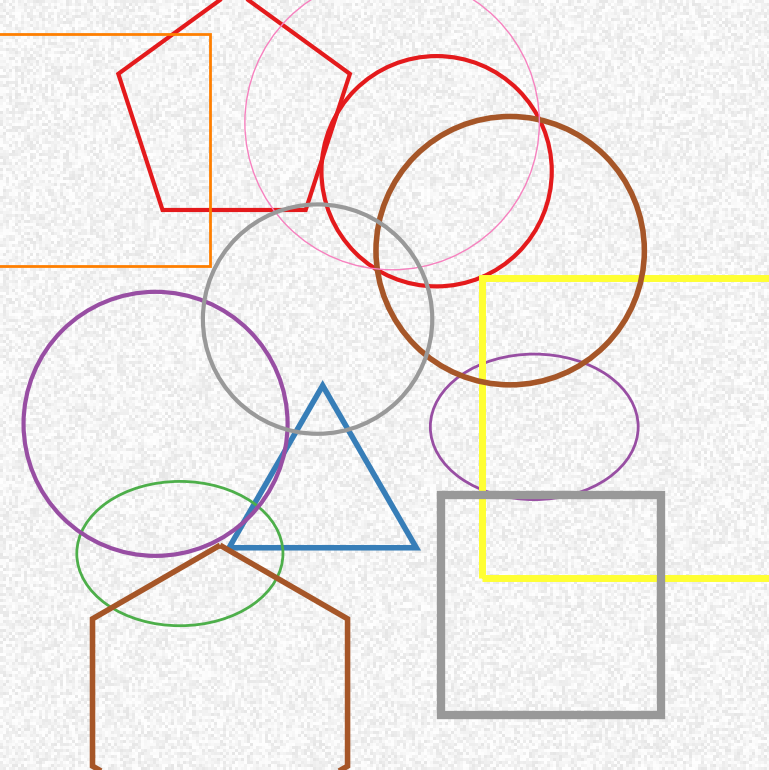[{"shape": "pentagon", "thickness": 1.5, "radius": 0.79, "center": [0.304, 0.855]}, {"shape": "circle", "thickness": 1.5, "radius": 0.75, "center": [0.567, 0.778]}, {"shape": "triangle", "thickness": 2, "radius": 0.7, "center": [0.419, 0.359]}, {"shape": "oval", "thickness": 1, "radius": 0.67, "center": [0.234, 0.281]}, {"shape": "circle", "thickness": 1.5, "radius": 0.86, "center": [0.202, 0.45]}, {"shape": "oval", "thickness": 1, "radius": 0.67, "center": [0.694, 0.446]}, {"shape": "square", "thickness": 1, "radius": 0.75, "center": [0.123, 0.806]}, {"shape": "square", "thickness": 2.5, "radius": 0.98, "center": [0.822, 0.444]}, {"shape": "circle", "thickness": 2, "radius": 0.87, "center": [0.663, 0.674]}, {"shape": "hexagon", "thickness": 2, "radius": 0.96, "center": [0.286, 0.101]}, {"shape": "circle", "thickness": 0.5, "radius": 0.96, "center": [0.509, 0.841]}, {"shape": "circle", "thickness": 1.5, "radius": 0.74, "center": [0.412, 0.586]}, {"shape": "square", "thickness": 3, "radius": 0.71, "center": [0.716, 0.214]}]